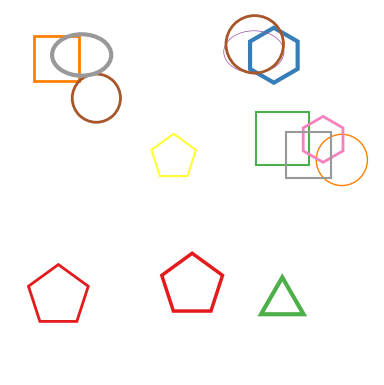[{"shape": "pentagon", "thickness": 2.5, "radius": 0.41, "center": [0.499, 0.259]}, {"shape": "pentagon", "thickness": 2, "radius": 0.41, "center": [0.152, 0.231]}, {"shape": "hexagon", "thickness": 3, "radius": 0.36, "center": [0.711, 0.857]}, {"shape": "triangle", "thickness": 3, "radius": 0.32, "center": [0.733, 0.216]}, {"shape": "square", "thickness": 1.5, "radius": 0.35, "center": [0.734, 0.64]}, {"shape": "oval", "thickness": 0.5, "radius": 0.39, "center": [0.659, 0.865]}, {"shape": "square", "thickness": 2, "radius": 0.29, "center": [0.147, 0.847]}, {"shape": "circle", "thickness": 1, "radius": 0.33, "center": [0.888, 0.585]}, {"shape": "pentagon", "thickness": 1.5, "radius": 0.3, "center": [0.451, 0.592]}, {"shape": "circle", "thickness": 2, "radius": 0.31, "center": [0.25, 0.745]}, {"shape": "circle", "thickness": 2, "radius": 0.37, "center": [0.662, 0.885]}, {"shape": "hexagon", "thickness": 2, "radius": 0.3, "center": [0.839, 0.638]}, {"shape": "oval", "thickness": 3, "radius": 0.38, "center": [0.212, 0.857]}, {"shape": "square", "thickness": 1.5, "radius": 0.29, "center": [0.801, 0.597]}]